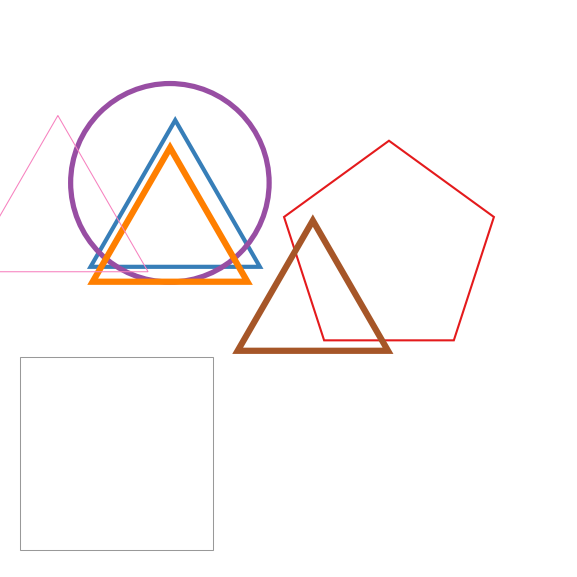[{"shape": "pentagon", "thickness": 1, "radius": 0.96, "center": [0.674, 0.564]}, {"shape": "triangle", "thickness": 2, "radius": 0.85, "center": [0.303, 0.622]}, {"shape": "circle", "thickness": 2.5, "radius": 0.86, "center": [0.294, 0.683]}, {"shape": "triangle", "thickness": 3, "radius": 0.77, "center": [0.294, 0.589]}, {"shape": "triangle", "thickness": 3, "radius": 0.75, "center": [0.542, 0.467]}, {"shape": "triangle", "thickness": 0.5, "radius": 0.9, "center": [0.1, 0.619]}, {"shape": "square", "thickness": 0.5, "radius": 0.83, "center": [0.202, 0.214]}]